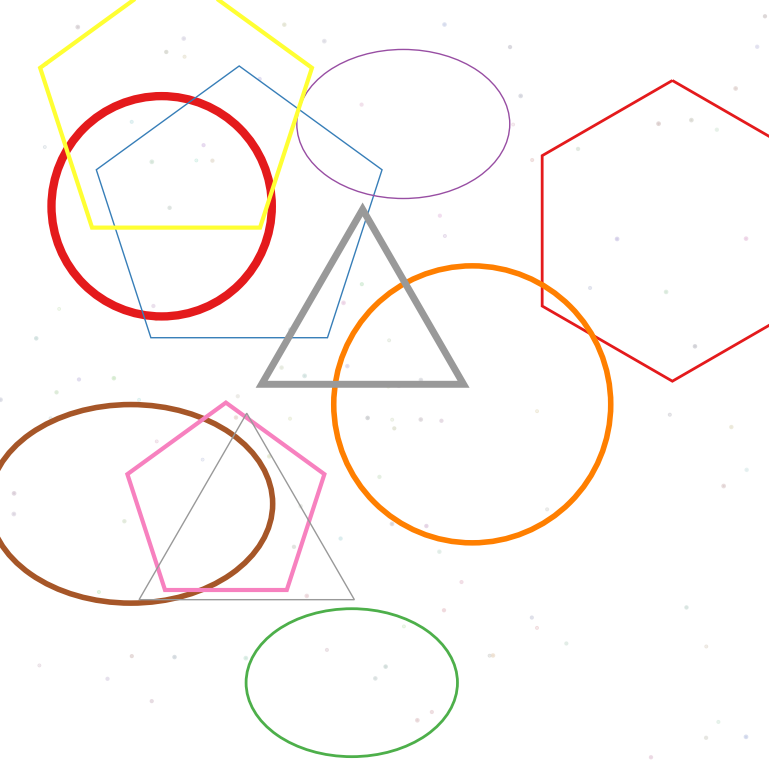[{"shape": "circle", "thickness": 3, "radius": 0.72, "center": [0.21, 0.732]}, {"shape": "hexagon", "thickness": 1, "radius": 0.98, "center": [0.873, 0.7]}, {"shape": "pentagon", "thickness": 0.5, "radius": 0.98, "center": [0.311, 0.719]}, {"shape": "oval", "thickness": 1, "radius": 0.69, "center": [0.457, 0.113]}, {"shape": "oval", "thickness": 0.5, "radius": 0.69, "center": [0.524, 0.839]}, {"shape": "circle", "thickness": 2, "radius": 0.9, "center": [0.613, 0.475]}, {"shape": "pentagon", "thickness": 1.5, "radius": 0.93, "center": [0.229, 0.855]}, {"shape": "oval", "thickness": 2, "radius": 0.92, "center": [0.17, 0.346]}, {"shape": "pentagon", "thickness": 1.5, "radius": 0.67, "center": [0.293, 0.343]}, {"shape": "triangle", "thickness": 2.5, "radius": 0.76, "center": [0.471, 0.577]}, {"shape": "triangle", "thickness": 0.5, "radius": 0.81, "center": [0.32, 0.302]}]